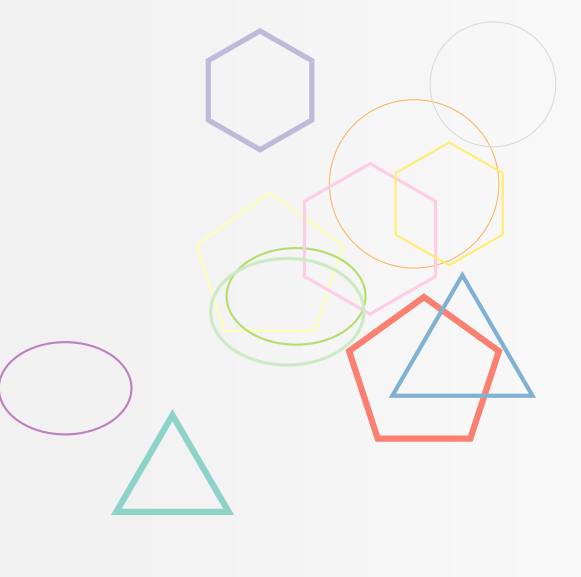[{"shape": "triangle", "thickness": 3, "radius": 0.56, "center": [0.297, 0.169]}, {"shape": "pentagon", "thickness": 1, "radius": 0.66, "center": [0.464, 0.533]}, {"shape": "hexagon", "thickness": 2.5, "radius": 0.51, "center": [0.447, 0.843]}, {"shape": "pentagon", "thickness": 3, "radius": 0.68, "center": [0.73, 0.349]}, {"shape": "triangle", "thickness": 2, "radius": 0.7, "center": [0.795, 0.383]}, {"shape": "circle", "thickness": 0.5, "radius": 0.73, "center": [0.713, 0.681]}, {"shape": "oval", "thickness": 1, "radius": 0.6, "center": [0.509, 0.486]}, {"shape": "hexagon", "thickness": 1.5, "radius": 0.65, "center": [0.637, 0.586]}, {"shape": "circle", "thickness": 0.5, "radius": 0.54, "center": [0.848, 0.853]}, {"shape": "oval", "thickness": 1, "radius": 0.57, "center": [0.112, 0.327]}, {"shape": "oval", "thickness": 1.5, "radius": 0.66, "center": [0.494, 0.459]}, {"shape": "hexagon", "thickness": 1, "radius": 0.53, "center": [0.773, 0.646]}]